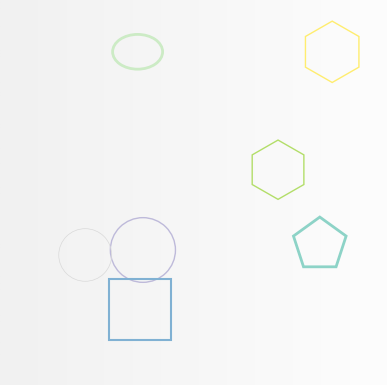[{"shape": "pentagon", "thickness": 2, "radius": 0.36, "center": [0.825, 0.365]}, {"shape": "circle", "thickness": 1, "radius": 0.42, "center": [0.369, 0.351]}, {"shape": "square", "thickness": 1.5, "radius": 0.4, "center": [0.36, 0.196]}, {"shape": "hexagon", "thickness": 1, "radius": 0.39, "center": [0.718, 0.559]}, {"shape": "circle", "thickness": 0.5, "radius": 0.34, "center": [0.22, 0.338]}, {"shape": "oval", "thickness": 2, "radius": 0.32, "center": [0.355, 0.865]}, {"shape": "hexagon", "thickness": 1, "radius": 0.4, "center": [0.857, 0.865]}]